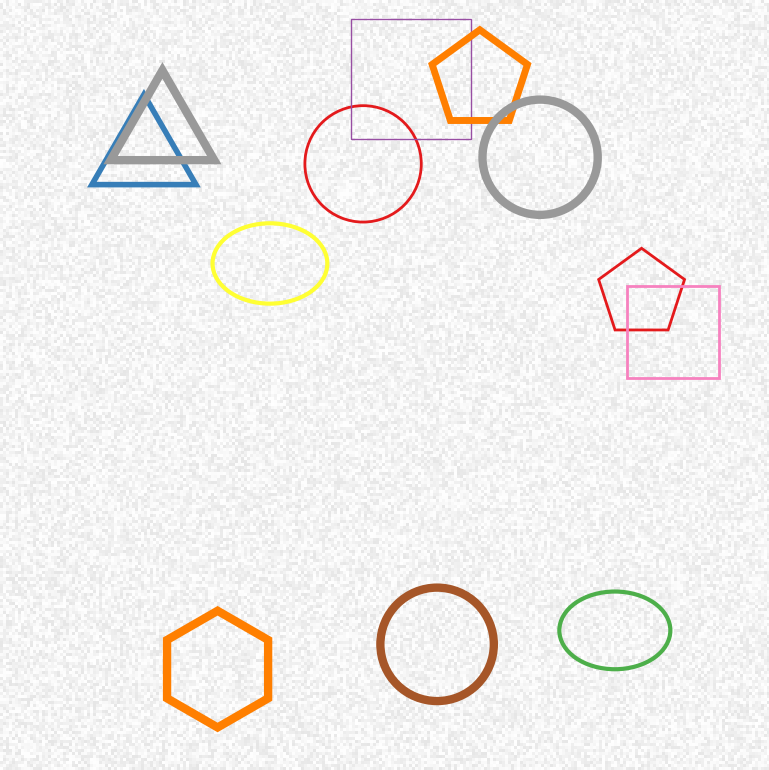[{"shape": "pentagon", "thickness": 1, "radius": 0.29, "center": [0.833, 0.619]}, {"shape": "circle", "thickness": 1, "radius": 0.38, "center": [0.472, 0.787]}, {"shape": "triangle", "thickness": 2, "radius": 0.39, "center": [0.187, 0.799]}, {"shape": "oval", "thickness": 1.5, "radius": 0.36, "center": [0.798, 0.181]}, {"shape": "square", "thickness": 0.5, "radius": 0.39, "center": [0.533, 0.898]}, {"shape": "pentagon", "thickness": 2.5, "radius": 0.33, "center": [0.623, 0.896]}, {"shape": "hexagon", "thickness": 3, "radius": 0.38, "center": [0.283, 0.131]}, {"shape": "oval", "thickness": 1.5, "radius": 0.37, "center": [0.351, 0.658]}, {"shape": "circle", "thickness": 3, "radius": 0.37, "center": [0.568, 0.163]}, {"shape": "square", "thickness": 1, "radius": 0.3, "center": [0.874, 0.569]}, {"shape": "triangle", "thickness": 3, "radius": 0.39, "center": [0.211, 0.831]}, {"shape": "circle", "thickness": 3, "radius": 0.37, "center": [0.701, 0.796]}]